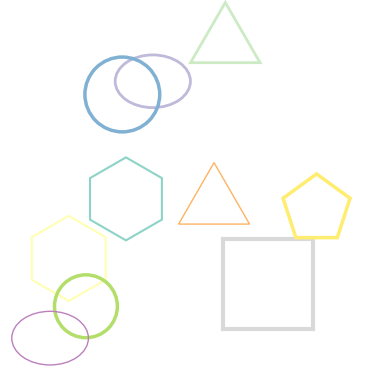[{"shape": "hexagon", "thickness": 1.5, "radius": 0.54, "center": [0.327, 0.483]}, {"shape": "hexagon", "thickness": 1.5, "radius": 0.55, "center": [0.179, 0.329]}, {"shape": "oval", "thickness": 2, "radius": 0.49, "center": [0.397, 0.789]}, {"shape": "circle", "thickness": 2.5, "radius": 0.49, "center": [0.318, 0.755]}, {"shape": "triangle", "thickness": 1, "radius": 0.53, "center": [0.556, 0.471]}, {"shape": "circle", "thickness": 2.5, "radius": 0.41, "center": [0.223, 0.204]}, {"shape": "square", "thickness": 3, "radius": 0.59, "center": [0.697, 0.261]}, {"shape": "oval", "thickness": 1, "radius": 0.5, "center": [0.13, 0.122]}, {"shape": "triangle", "thickness": 2, "radius": 0.52, "center": [0.585, 0.889]}, {"shape": "pentagon", "thickness": 2.5, "radius": 0.46, "center": [0.822, 0.457]}]